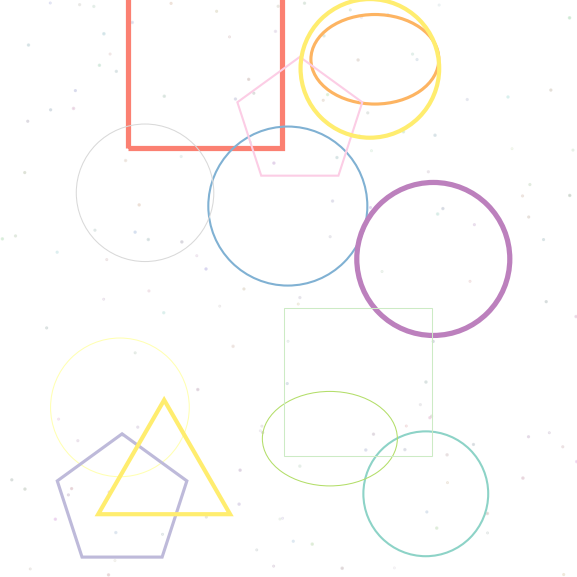[{"shape": "circle", "thickness": 1, "radius": 0.54, "center": [0.737, 0.144]}, {"shape": "circle", "thickness": 0.5, "radius": 0.6, "center": [0.208, 0.294]}, {"shape": "pentagon", "thickness": 1.5, "radius": 0.59, "center": [0.211, 0.13]}, {"shape": "square", "thickness": 2.5, "radius": 0.67, "center": [0.355, 0.876]}, {"shape": "circle", "thickness": 1, "radius": 0.69, "center": [0.498, 0.642]}, {"shape": "oval", "thickness": 1.5, "radius": 0.55, "center": [0.649, 0.896]}, {"shape": "oval", "thickness": 0.5, "radius": 0.58, "center": [0.571, 0.24]}, {"shape": "pentagon", "thickness": 1, "radius": 0.57, "center": [0.519, 0.787]}, {"shape": "circle", "thickness": 0.5, "radius": 0.6, "center": [0.251, 0.665]}, {"shape": "circle", "thickness": 2.5, "radius": 0.66, "center": [0.75, 0.551]}, {"shape": "square", "thickness": 0.5, "radius": 0.64, "center": [0.619, 0.337]}, {"shape": "triangle", "thickness": 2, "radius": 0.66, "center": [0.284, 0.175]}, {"shape": "circle", "thickness": 2, "radius": 0.6, "center": [0.64, 0.881]}]